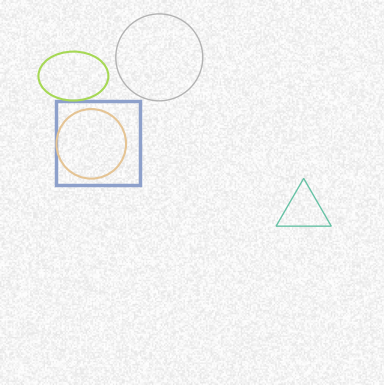[{"shape": "triangle", "thickness": 1, "radius": 0.41, "center": [0.789, 0.454]}, {"shape": "square", "thickness": 2.5, "radius": 0.55, "center": [0.255, 0.629]}, {"shape": "oval", "thickness": 1.5, "radius": 0.45, "center": [0.191, 0.802]}, {"shape": "circle", "thickness": 1.5, "radius": 0.45, "center": [0.237, 0.626]}, {"shape": "circle", "thickness": 1, "radius": 0.56, "center": [0.414, 0.851]}]